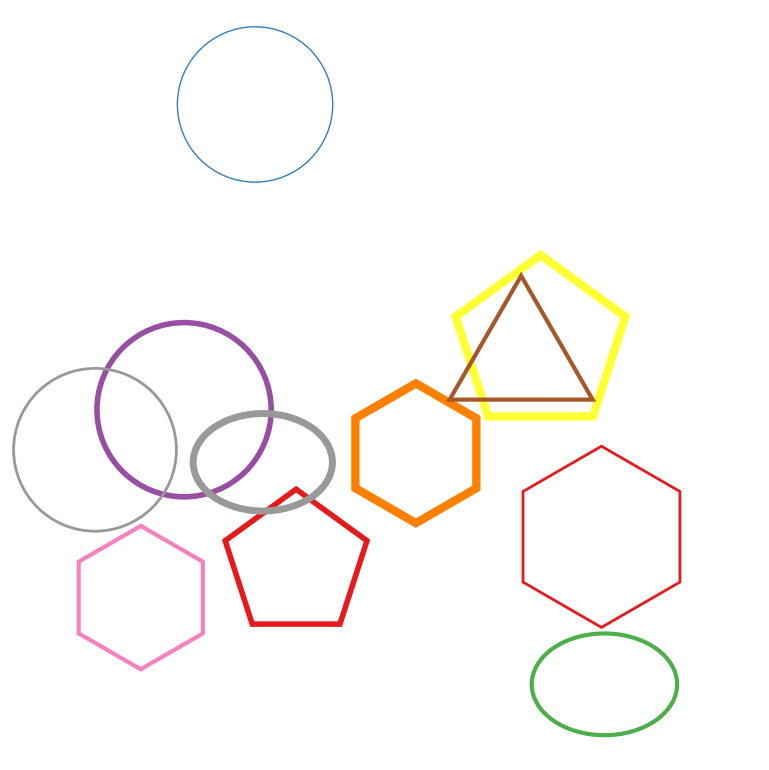[{"shape": "pentagon", "thickness": 2, "radius": 0.48, "center": [0.385, 0.268]}, {"shape": "hexagon", "thickness": 1, "radius": 0.59, "center": [0.781, 0.303]}, {"shape": "circle", "thickness": 0.5, "radius": 0.5, "center": [0.331, 0.864]}, {"shape": "oval", "thickness": 1.5, "radius": 0.47, "center": [0.785, 0.111]}, {"shape": "circle", "thickness": 2, "radius": 0.57, "center": [0.239, 0.468]}, {"shape": "hexagon", "thickness": 3, "radius": 0.45, "center": [0.54, 0.411]}, {"shape": "pentagon", "thickness": 3, "radius": 0.58, "center": [0.702, 0.553]}, {"shape": "triangle", "thickness": 1.5, "radius": 0.54, "center": [0.677, 0.535]}, {"shape": "hexagon", "thickness": 1.5, "radius": 0.47, "center": [0.183, 0.224]}, {"shape": "oval", "thickness": 2.5, "radius": 0.45, "center": [0.341, 0.4]}, {"shape": "circle", "thickness": 1, "radius": 0.53, "center": [0.123, 0.416]}]